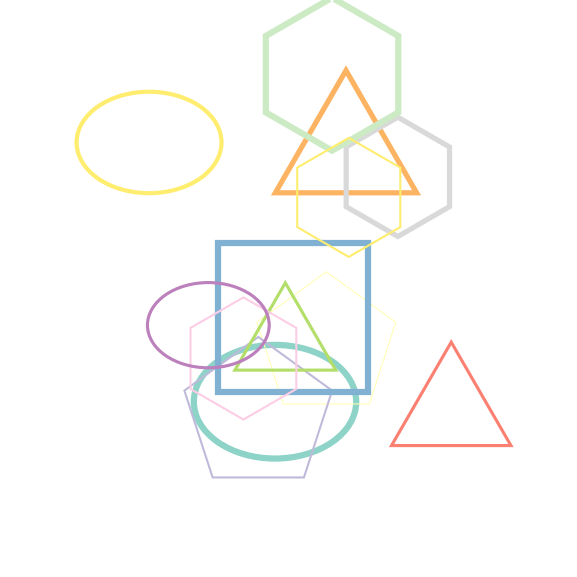[{"shape": "oval", "thickness": 3, "radius": 0.7, "center": [0.476, 0.304]}, {"shape": "pentagon", "thickness": 0.5, "radius": 0.63, "center": [0.565, 0.402]}, {"shape": "pentagon", "thickness": 1, "radius": 0.67, "center": [0.447, 0.281]}, {"shape": "triangle", "thickness": 1.5, "radius": 0.6, "center": [0.781, 0.287]}, {"shape": "square", "thickness": 3, "radius": 0.65, "center": [0.508, 0.449]}, {"shape": "triangle", "thickness": 2.5, "radius": 0.71, "center": [0.599, 0.736]}, {"shape": "triangle", "thickness": 1.5, "radius": 0.5, "center": [0.494, 0.409]}, {"shape": "hexagon", "thickness": 1, "radius": 0.53, "center": [0.422, 0.378]}, {"shape": "hexagon", "thickness": 2.5, "radius": 0.52, "center": [0.689, 0.693]}, {"shape": "oval", "thickness": 1.5, "radius": 0.53, "center": [0.361, 0.436]}, {"shape": "hexagon", "thickness": 3, "radius": 0.66, "center": [0.575, 0.871]}, {"shape": "oval", "thickness": 2, "radius": 0.63, "center": [0.258, 0.752]}, {"shape": "hexagon", "thickness": 1, "radius": 0.52, "center": [0.604, 0.657]}]